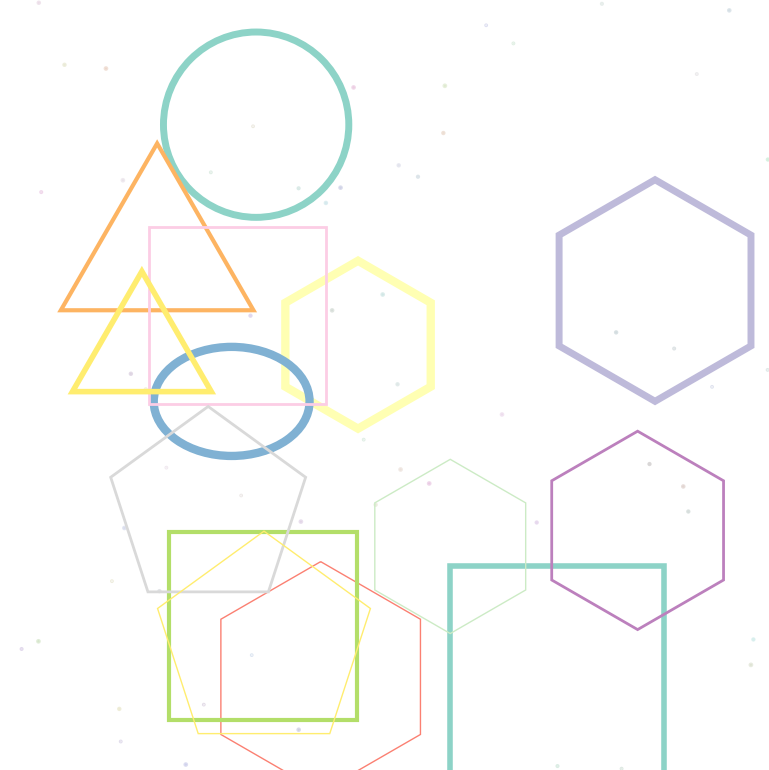[{"shape": "circle", "thickness": 2.5, "radius": 0.6, "center": [0.333, 0.838]}, {"shape": "square", "thickness": 2, "radius": 0.69, "center": [0.723, 0.127]}, {"shape": "hexagon", "thickness": 3, "radius": 0.55, "center": [0.465, 0.552]}, {"shape": "hexagon", "thickness": 2.5, "radius": 0.72, "center": [0.851, 0.623]}, {"shape": "hexagon", "thickness": 0.5, "radius": 0.75, "center": [0.416, 0.121]}, {"shape": "oval", "thickness": 3, "radius": 0.51, "center": [0.301, 0.479]}, {"shape": "triangle", "thickness": 1.5, "radius": 0.72, "center": [0.204, 0.669]}, {"shape": "square", "thickness": 1.5, "radius": 0.61, "center": [0.341, 0.187]}, {"shape": "square", "thickness": 1, "radius": 0.58, "center": [0.308, 0.59]}, {"shape": "pentagon", "thickness": 1, "radius": 0.67, "center": [0.27, 0.339]}, {"shape": "hexagon", "thickness": 1, "radius": 0.64, "center": [0.828, 0.311]}, {"shape": "hexagon", "thickness": 0.5, "radius": 0.57, "center": [0.585, 0.29]}, {"shape": "triangle", "thickness": 2, "radius": 0.52, "center": [0.184, 0.543]}, {"shape": "pentagon", "thickness": 0.5, "radius": 0.73, "center": [0.343, 0.165]}]